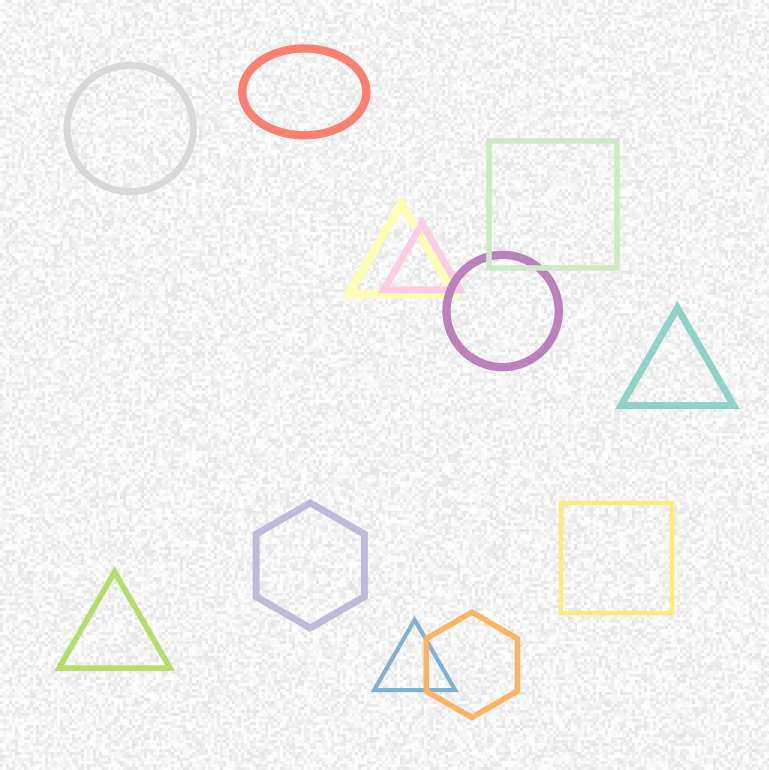[{"shape": "triangle", "thickness": 2.5, "radius": 0.42, "center": [0.88, 0.516]}, {"shape": "triangle", "thickness": 3, "radius": 0.4, "center": [0.521, 0.657]}, {"shape": "hexagon", "thickness": 2.5, "radius": 0.41, "center": [0.403, 0.266]}, {"shape": "oval", "thickness": 3, "radius": 0.4, "center": [0.395, 0.881]}, {"shape": "triangle", "thickness": 1.5, "radius": 0.3, "center": [0.538, 0.134]}, {"shape": "hexagon", "thickness": 2, "radius": 0.34, "center": [0.613, 0.137]}, {"shape": "triangle", "thickness": 2, "radius": 0.42, "center": [0.149, 0.174]}, {"shape": "triangle", "thickness": 2.5, "radius": 0.29, "center": [0.548, 0.652]}, {"shape": "circle", "thickness": 2.5, "radius": 0.41, "center": [0.169, 0.833]}, {"shape": "circle", "thickness": 3, "radius": 0.36, "center": [0.653, 0.596]}, {"shape": "square", "thickness": 2, "radius": 0.42, "center": [0.718, 0.734]}, {"shape": "square", "thickness": 1.5, "radius": 0.36, "center": [0.8, 0.275]}]